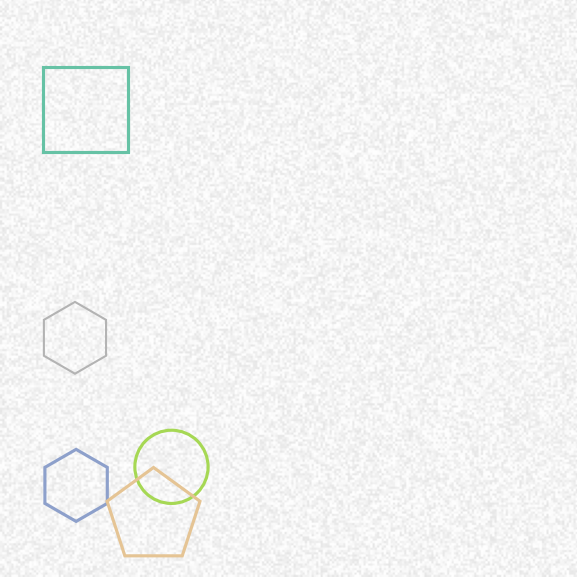[{"shape": "square", "thickness": 1.5, "radius": 0.37, "center": [0.149, 0.81]}, {"shape": "hexagon", "thickness": 1.5, "radius": 0.31, "center": [0.132, 0.159]}, {"shape": "circle", "thickness": 1.5, "radius": 0.32, "center": [0.297, 0.191]}, {"shape": "pentagon", "thickness": 1.5, "radius": 0.42, "center": [0.266, 0.105]}, {"shape": "hexagon", "thickness": 1, "radius": 0.31, "center": [0.13, 0.414]}]